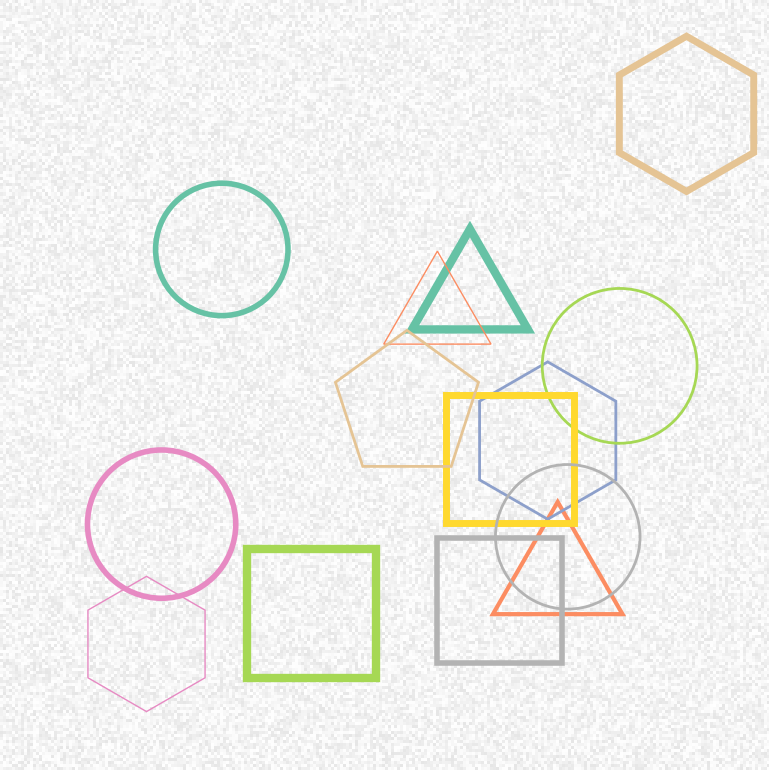[{"shape": "circle", "thickness": 2, "radius": 0.43, "center": [0.288, 0.676]}, {"shape": "triangle", "thickness": 3, "radius": 0.43, "center": [0.61, 0.616]}, {"shape": "triangle", "thickness": 1.5, "radius": 0.49, "center": [0.724, 0.251]}, {"shape": "triangle", "thickness": 0.5, "radius": 0.4, "center": [0.568, 0.593]}, {"shape": "hexagon", "thickness": 1, "radius": 0.51, "center": [0.711, 0.428]}, {"shape": "hexagon", "thickness": 0.5, "radius": 0.44, "center": [0.19, 0.164]}, {"shape": "circle", "thickness": 2, "radius": 0.48, "center": [0.21, 0.319]}, {"shape": "circle", "thickness": 1, "radius": 0.5, "center": [0.805, 0.525]}, {"shape": "square", "thickness": 3, "radius": 0.42, "center": [0.405, 0.203]}, {"shape": "square", "thickness": 2.5, "radius": 0.42, "center": [0.662, 0.404]}, {"shape": "hexagon", "thickness": 2.5, "radius": 0.5, "center": [0.892, 0.852]}, {"shape": "pentagon", "thickness": 1, "radius": 0.49, "center": [0.529, 0.473]}, {"shape": "circle", "thickness": 1, "radius": 0.47, "center": [0.737, 0.303]}, {"shape": "square", "thickness": 2, "radius": 0.41, "center": [0.649, 0.22]}]